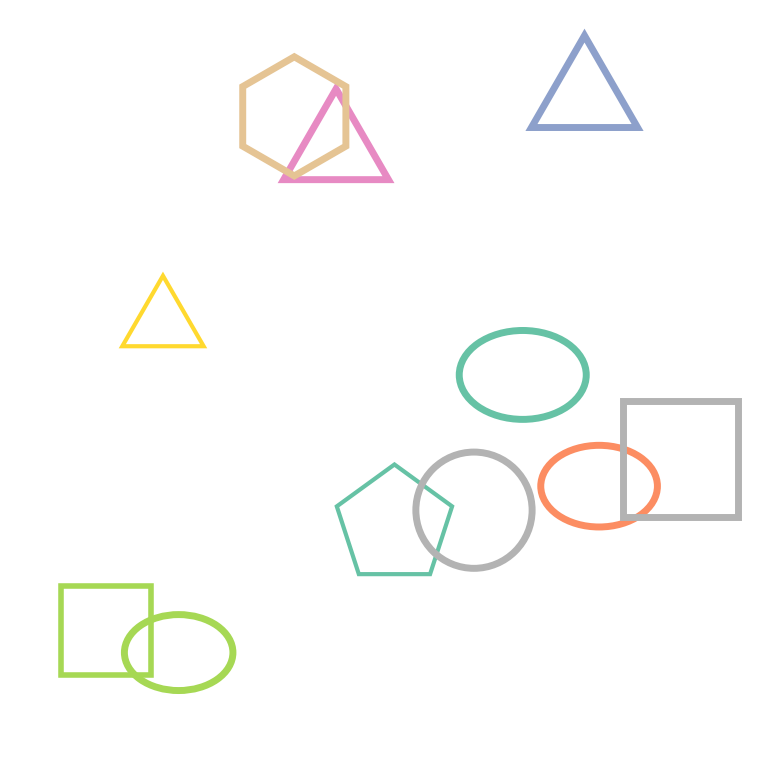[{"shape": "pentagon", "thickness": 1.5, "radius": 0.39, "center": [0.512, 0.318]}, {"shape": "oval", "thickness": 2.5, "radius": 0.41, "center": [0.679, 0.513]}, {"shape": "oval", "thickness": 2.5, "radius": 0.38, "center": [0.778, 0.369]}, {"shape": "triangle", "thickness": 2.5, "radius": 0.4, "center": [0.759, 0.874]}, {"shape": "triangle", "thickness": 2.5, "radius": 0.39, "center": [0.436, 0.806]}, {"shape": "oval", "thickness": 2.5, "radius": 0.35, "center": [0.232, 0.153]}, {"shape": "square", "thickness": 2, "radius": 0.29, "center": [0.137, 0.181]}, {"shape": "triangle", "thickness": 1.5, "radius": 0.31, "center": [0.212, 0.581]}, {"shape": "hexagon", "thickness": 2.5, "radius": 0.39, "center": [0.382, 0.849]}, {"shape": "square", "thickness": 2.5, "radius": 0.37, "center": [0.884, 0.404]}, {"shape": "circle", "thickness": 2.5, "radius": 0.38, "center": [0.616, 0.337]}]